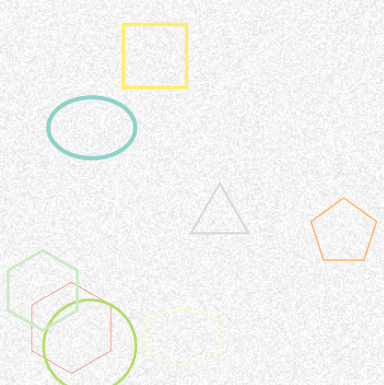[{"shape": "oval", "thickness": 3, "radius": 0.57, "center": [0.238, 0.668]}, {"shape": "oval", "thickness": 0.5, "radius": 0.52, "center": [0.476, 0.126]}, {"shape": "hexagon", "thickness": 0.5, "radius": 0.59, "center": [0.186, 0.148]}, {"shape": "pentagon", "thickness": 1, "radius": 0.45, "center": [0.893, 0.397]}, {"shape": "circle", "thickness": 2, "radius": 0.6, "center": [0.233, 0.101]}, {"shape": "triangle", "thickness": 1.5, "radius": 0.43, "center": [0.571, 0.437]}, {"shape": "hexagon", "thickness": 2, "radius": 0.52, "center": [0.111, 0.246]}, {"shape": "square", "thickness": 2.5, "radius": 0.41, "center": [0.401, 0.856]}]